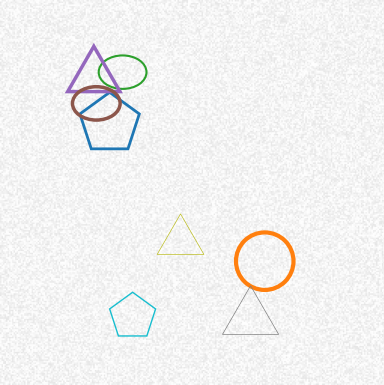[{"shape": "pentagon", "thickness": 2, "radius": 0.41, "center": [0.285, 0.679]}, {"shape": "circle", "thickness": 3, "radius": 0.37, "center": [0.688, 0.322]}, {"shape": "oval", "thickness": 1.5, "radius": 0.31, "center": [0.318, 0.813]}, {"shape": "triangle", "thickness": 2.5, "radius": 0.39, "center": [0.244, 0.801]}, {"shape": "oval", "thickness": 2.5, "radius": 0.31, "center": [0.25, 0.731]}, {"shape": "triangle", "thickness": 0.5, "radius": 0.42, "center": [0.651, 0.174]}, {"shape": "triangle", "thickness": 0.5, "radius": 0.35, "center": [0.469, 0.374]}, {"shape": "pentagon", "thickness": 1, "radius": 0.31, "center": [0.344, 0.178]}]